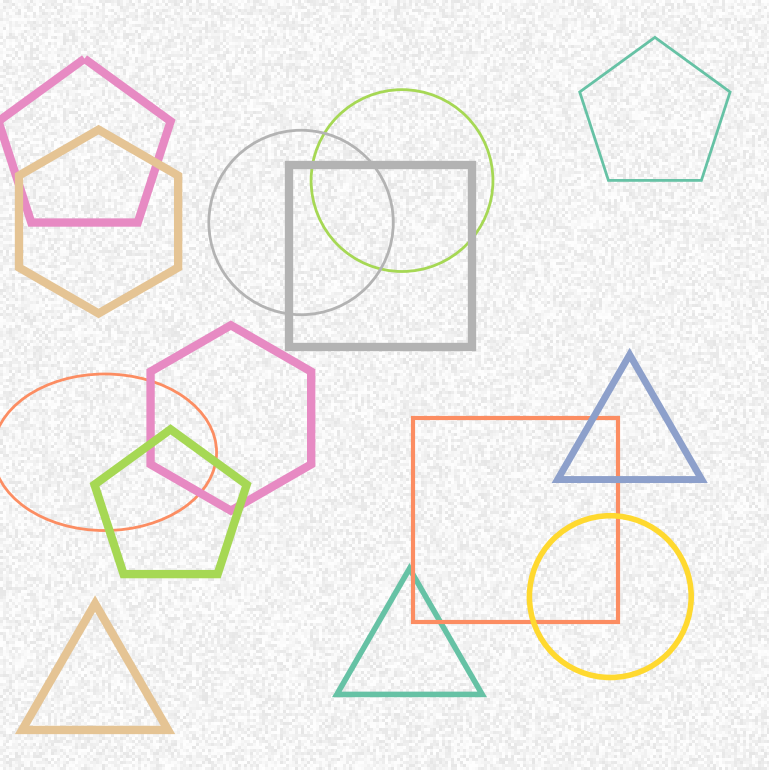[{"shape": "pentagon", "thickness": 1, "radius": 0.51, "center": [0.851, 0.849]}, {"shape": "triangle", "thickness": 2, "radius": 0.54, "center": [0.532, 0.153]}, {"shape": "oval", "thickness": 1, "radius": 0.73, "center": [0.136, 0.413]}, {"shape": "square", "thickness": 1.5, "radius": 0.66, "center": [0.67, 0.325]}, {"shape": "triangle", "thickness": 2.5, "radius": 0.54, "center": [0.818, 0.431]}, {"shape": "hexagon", "thickness": 3, "radius": 0.6, "center": [0.3, 0.457]}, {"shape": "pentagon", "thickness": 3, "radius": 0.59, "center": [0.11, 0.806]}, {"shape": "circle", "thickness": 1, "radius": 0.59, "center": [0.522, 0.765]}, {"shape": "pentagon", "thickness": 3, "radius": 0.52, "center": [0.222, 0.338]}, {"shape": "circle", "thickness": 2, "radius": 0.53, "center": [0.793, 0.225]}, {"shape": "hexagon", "thickness": 3, "radius": 0.6, "center": [0.128, 0.712]}, {"shape": "triangle", "thickness": 3, "radius": 0.55, "center": [0.123, 0.107]}, {"shape": "square", "thickness": 3, "radius": 0.59, "center": [0.494, 0.668]}, {"shape": "circle", "thickness": 1, "radius": 0.6, "center": [0.391, 0.711]}]